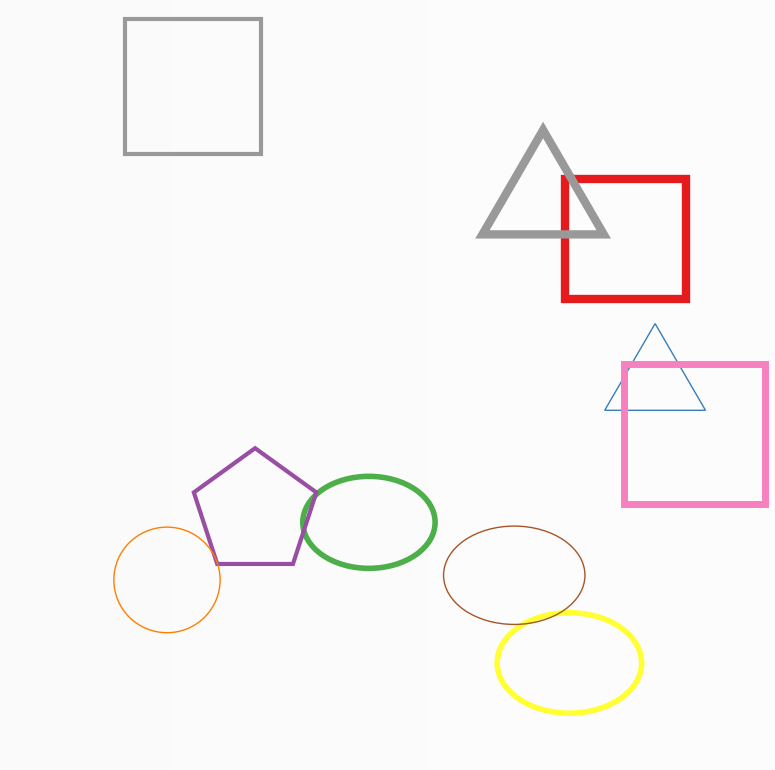[{"shape": "square", "thickness": 3, "radius": 0.39, "center": [0.806, 0.69]}, {"shape": "triangle", "thickness": 0.5, "radius": 0.38, "center": [0.845, 0.505]}, {"shape": "oval", "thickness": 2, "radius": 0.43, "center": [0.476, 0.322]}, {"shape": "pentagon", "thickness": 1.5, "radius": 0.42, "center": [0.329, 0.335]}, {"shape": "circle", "thickness": 0.5, "radius": 0.34, "center": [0.215, 0.247]}, {"shape": "oval", "thickness": 2, "radius": 0.47, "center": [0.735, 0.139]}, {"shape": "oval", "thickness": 0.5, "radius": 0.46, "center": [0.664, 0.253]}, {"shape": "square", "thickness": 2.5, "radius": 0.46, "center": [0.896, 0.437]}, {"shape": "triangle", "thickness": 3, "radius": 0.45, "center": [0.701, 0.741]}, {"shape": "square", "thickness": 1.5, "radius": 0.44, "center": [0.249, 0.888]}]